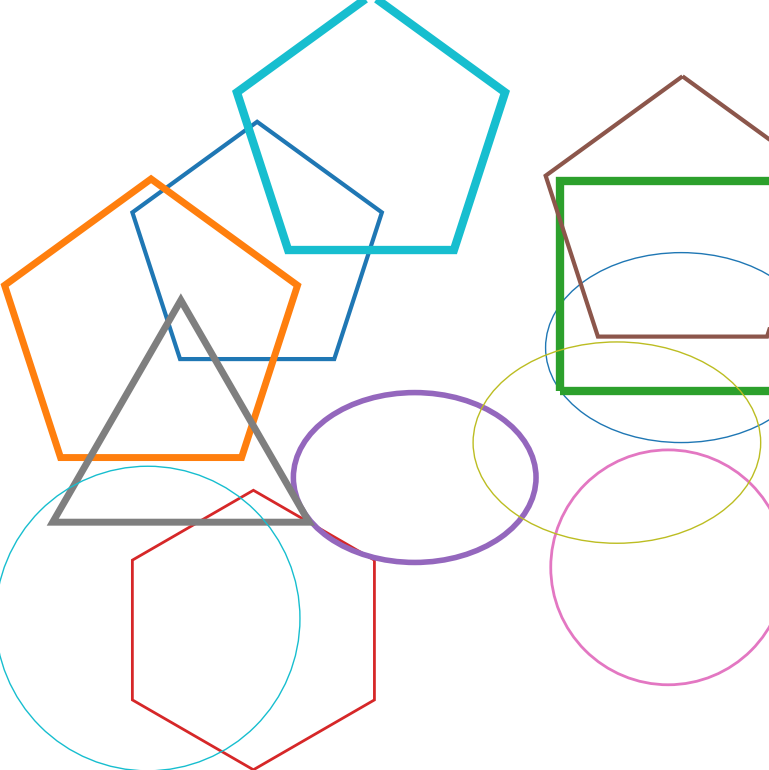[{"shape": "oval", "thickness": 0.5, "radius": 0.88, "center": [0.885, 0.549]}, {"shape": "pentagon", "thickness": 1.5, "radius": 0.85, "center": [0.334, 0.671]}, {"shape": "pentagon", "thickness": 2.5, "radius": 1.0, "center": [0.196, 0.568]}, {"shape": "square", "thickness": 3, "radius": 0.68, "center": [0.864, 0.628]}, {"shape": "hexagon", "thickness": 1, "radius": 0.91, "center": [0.329, 0.182]}, {"shape": "oval", "thickness": 2, "radius": 0.79, "center": [0.539, 0.38]}, {"shape": "pentagon", "thickness": 1.5, "radius": 0.93, "center": [0.886, 0.714]}, {"shape": "circle", "thickness": 1, "radius": 0.76, "center": [0.868, 0.263]}, {"shape": "triangle", "thickness": 2.5, "radius": 0.96, "center": [0.235, 0.418]}, {"shape": "oval", "thickness": 0.5, "radius": 0.93, "center": [0.801, 0.425]}, {"shape": "circle", "thickness": 0.5, "radius": 0.99, "center": [0.192, 0.197]}, {"shape": "pentagon", "thickness": 3, "radius": 0.92, "center": [0.482, 0.823]}]